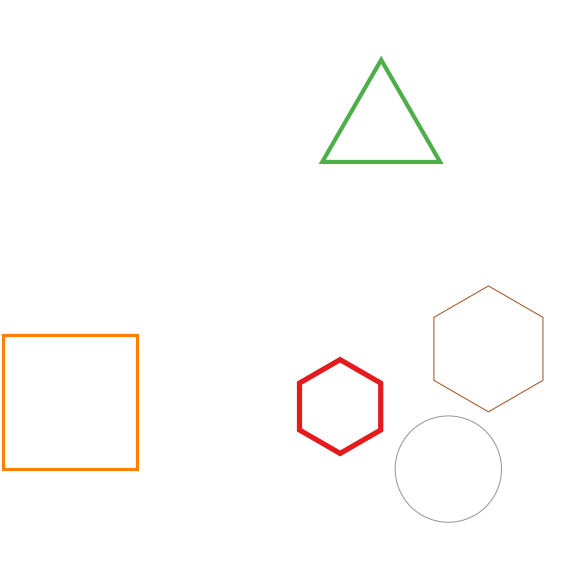[{"shape": "hexagon", "thickness": 2.5, "radius": 0.41, "center": [0.589, 0.295]}, {"shape": "triangle", "thickness": 2, "radius": 0.59, "center": [0.66, 0.778]}, {"shape": "square", "thickness": 1.5, "radius": 0.58, "center": [0.121, 0.303]}, {"shape": "hexagon", "thickness": 0.5, "radius": 0.55, "center": [0.846, 0.395]}, {"shape": "circle", "thickness": 0.5, "radius": 0.46, "center": [0.776, 0.187]}]